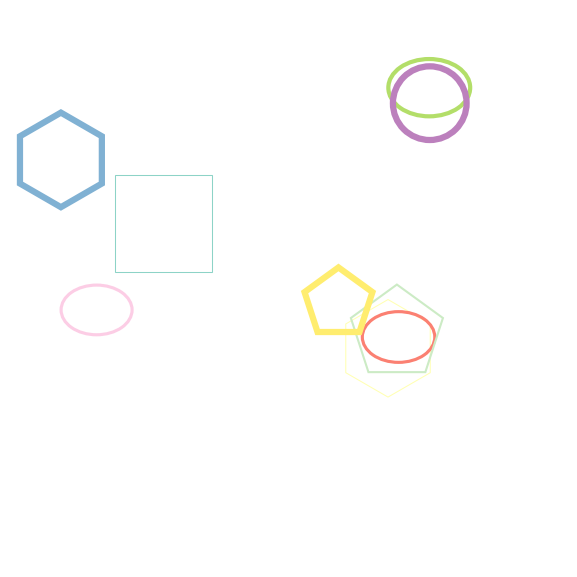[{"shape": "square", "thickness": 0.5, "radius": 0.42, "center": [0.284, 0.612]}, {"shape": "hexagon", "thickness": 0.5, "radius": 0.42, "center": [0.672, 0.396]}, {"shape": "oval", "thickness": 1.5, "radius": 0.31, "center": [0.69, 0.416]}, {"shape": "hexagon", "thickness": 3, "radius": 0.41, "center": [0.105, 0.722]}, {"shape": "oval", "thickness": 2, "radius": 0.35, "center": [0.743, 0.847]}, {"shape": "oval", "thickness": 1.5, "radius": 0.31, "center": [0.167, 0.462]}, {"shape": "circle", "thickness": 3, "radius": 0.32, "center": [0.744, 0.82]}, {"shape": "pentagon", "thickness": 1, "radius": 0.42, "center": [0.687, 0.423]}, {"shape": "pentagon", "thickness": 3, "radius": 0.31, "center": [0.586, 0.474]}]